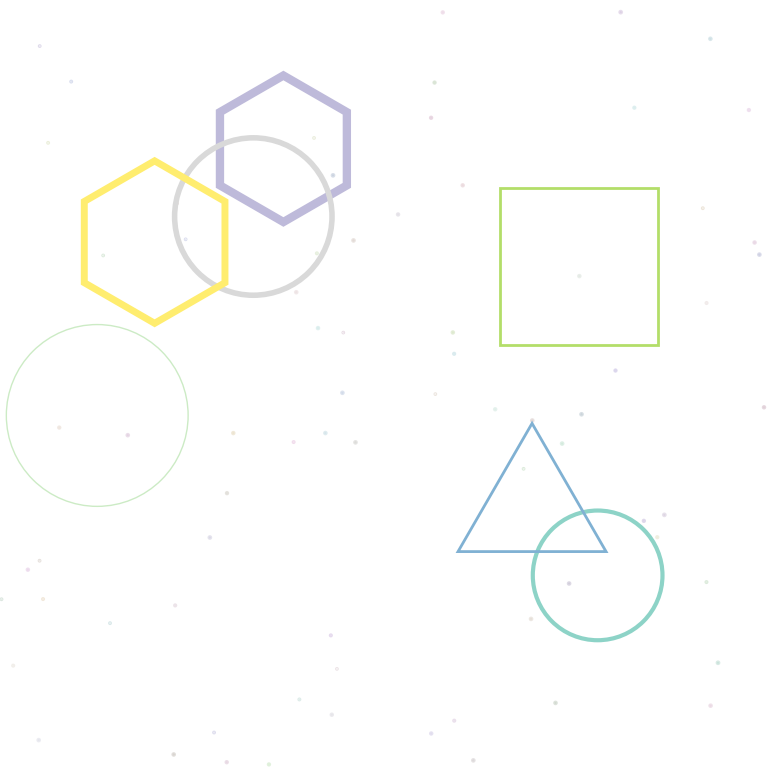[{"shape": "circle", "thickness": 1.5, "radius": 0.42, "center": [0.776, 0.253]}, {"shape": "hexagon", "thickness": 3, "radius": 0.48, "center": [0.368, 0.807]}, {"shape": "triangle", "thickness": 1, "radius": 0.55, "center": [0.691, 0.339]}, {"shape": "square", "thickness": 1, "radius": 0.51, "center": [0.752, 0.654]}, {"shape": "circle", "thickness": 2, "radius": 0.51, "center": [0.329, 0.719]}, {"shape": "circle", "thickness": 0.5, "radius": 0.59, "center": [0.126, 0.46]}, {"shape": "hexagon", "thickness": 2.5, "radius": 0.53, "center": [0.201, 0.686]}]